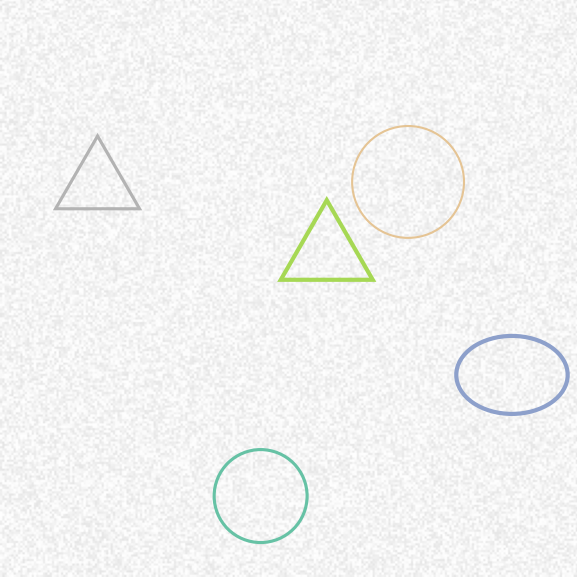[{"shape": "circle", "thickness": 1.5, "radius": 0.4, "center": [0.451, 0.14]}, {"shape": "oval", "thickness": 2, "radius": 0.48, "center": [0.887, 0.35]}, {"shape": "triangle", "thickness": 2, "radius": 0.46, "center": [0.566, 0.561]}, {"shape": "circle", "thickness": 1, "radius": 0.48, "center": [0.707, 0.684]}, {"shape": "triangle", "thickness": 1.5, "radius": 0.42, "center": [0.169, 0.68]}]